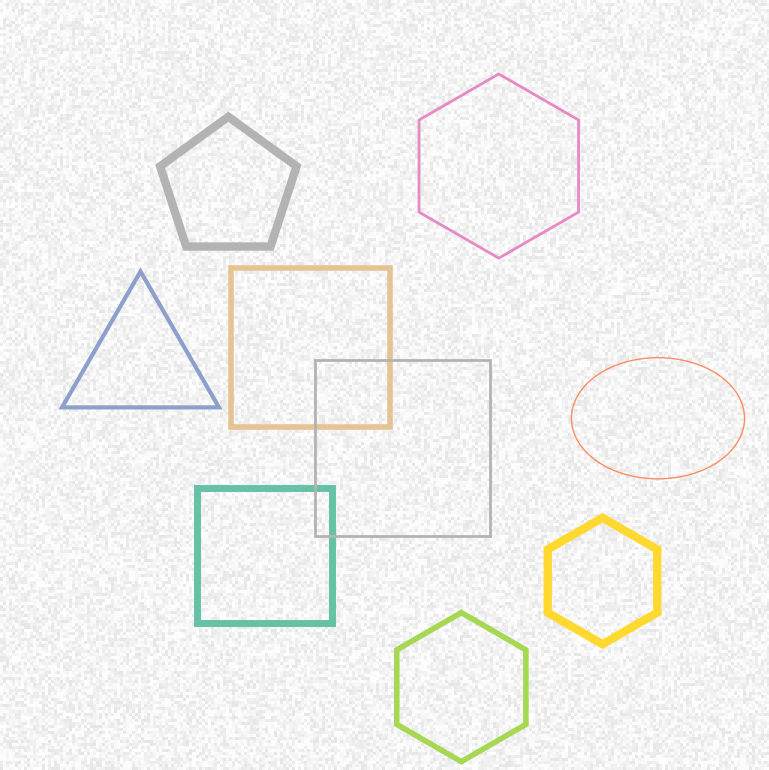[{"shape": "square", "thickness": 2.5, "radius": 0.44, "center": [0.343, 0.278]}, {"shape": "oval", "thickness": 0.5, "radius": 0.56, "center": [0.855, 0.457]}, {"shape": "triangle", "thickness": 1.5, "radius": 0.59, "center": [0.182, 0.53]}, {"shape": "hexagon", "thickness": 1, "radius": 0.6, "center": [0.648, 0.784]}, {"shape": "hexagon", "thickness": 2, "radius": 0.48, "center": [0.599, 0.108]}, {"shape": "hexagon", "thickness": 3, "radius": 0.41, "center": [0.782, 0.245]}, {"shape": "square", "thickness": 2, "radius": 0.52, "center": [0.403, 0.548]}, {"shape": "square", "thickness": 1, "radius": 0.57, "center": [0.523, 0.418]}, {"shape": "pentagon", "thickness": 3, "radius": 0.47, "center": [0.297, 0.755]}]